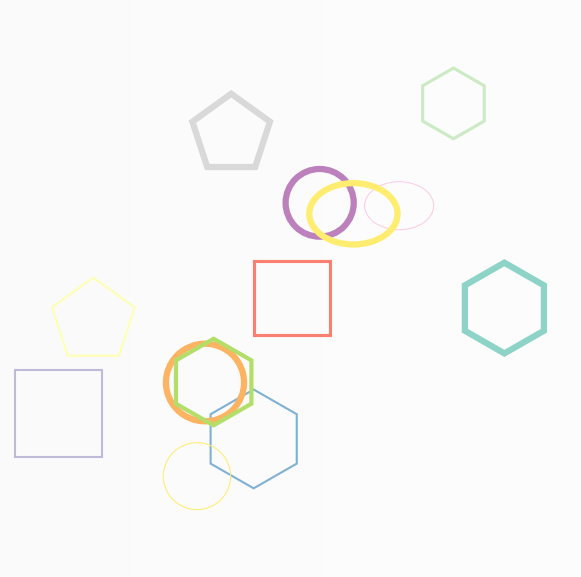[{"shape": "hexagon", "thickness": 3, "radius": 0.39, "center": [0.868, 0.466]}, {"shape": "pentagon", "thickness": 1, "radius": 0.37, "center": [0.161, 0.444]}, {"shape": "square", "thickness": 1, "radius": 0.37, "center": [0.101, 0.283]}, {"shape": "square", "thickness": 1.5, "radius": 0.32, "center": [0.503, 0.483]}, {"shape": "hexagon", "thickness": 1, "radius": 0.43, "center": [0.436, 0.239]}, {"shape": "circle", "thickness": 3, "radius": 0.34, "center": [0.353, 0.337]}, {"shape": "hexagon", "thickness": 2, "radius": 0.37, "center": [0.368, 0.338]}, {"shape": "oval", "thickness": 0.5, "radius": 0.3, "center": [0.687, 0.643]}, {"shape": "pentagon", "thickness": 3, "radius": 0.35, "center": [0.398, 0.767]}, {"shape": "circle", "thickness": 3, "radius": 0.29, "center": [0.55, 0.648]}, {"shape": "hexagon", "thickness": 1.5, "radius": 0.31, "center": [0.78, 0.82]}, {"shape": "oval", "thickness": 3, "radius": 0.38, "center": [0.608, 0.629]}, {"shape": "circle", "thickness": 0.5, "radius": 0.29, "center": [0.339, 0.175]}]